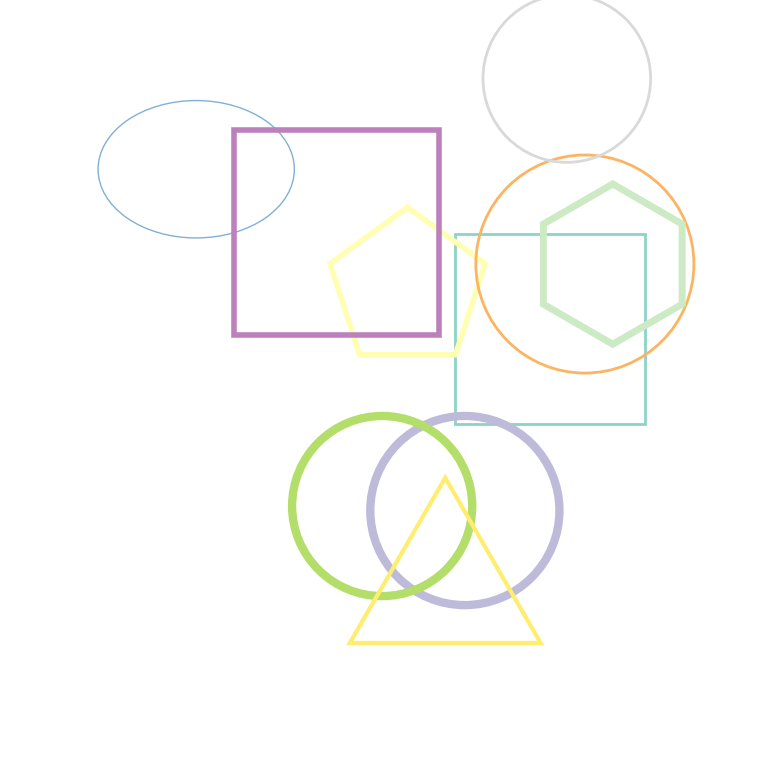[{"shape": "square", "thickness": 1, "radius": 0.62, "center": [0.714, 0.573]}, {"shape": "pentagon", "thickness": 2, "radius": 0.53, "center": [0.529, 0.625]}, {"shape": "circle", "thickness": 3, "radius": 0.61, "center": [0.604, 0.337]}, {"shape": "oval", "thickness": 0.5, "radius": 0.64, "center": [0.255, 0.78]}, {"shape": "circle", "thickness": 1, "radius": 0.71, "center": [0.76, 0.657]}, {"shape": "circle", "thickness": 3, "radius": 0.58, "center": [0.496, 0.343]}, {"shape": "circle", "thickness": 1, "radius": 0.54, "center": [0.736, 0.898]}, {"shape": "square", "thickness": 2, "radius": 0.67, "center": [0.437, 0.698]}, {"shape": "hexagon", "thickness": 2.5, "radius": 0.52, "center": [0.796, 0.657]}, {"shape": "triangle", "thickness": 1.5, "radius": 0.71, "center": [0.578, 0.237]}]